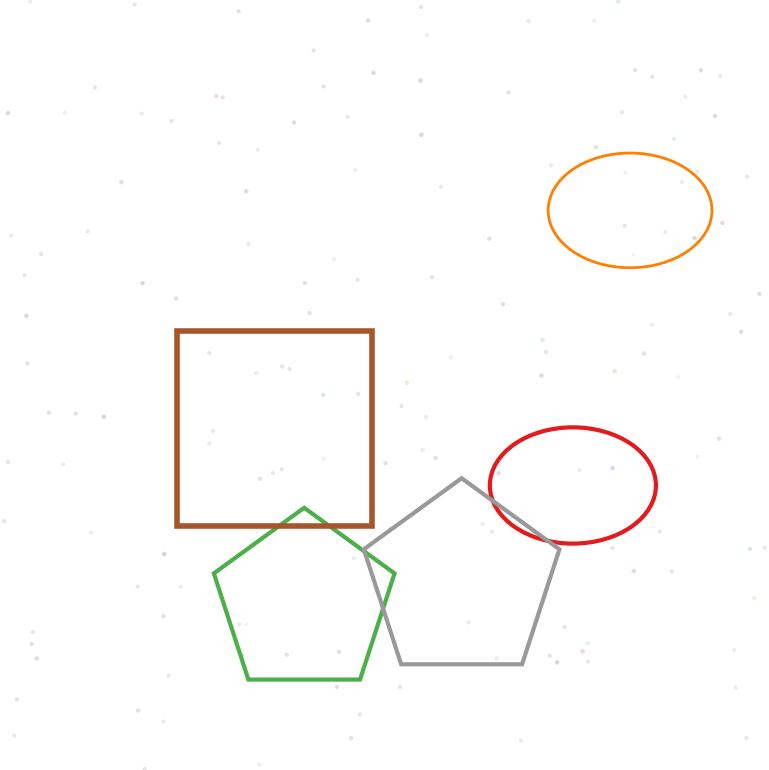[{"shape": "oval", "thickness": 1.5, "radius": 0.54, "center": [0.744, 0.37]}, {"shape": "pentagon", "thickness": 1.5, "radius": 0.62, "center": [0.395, 0.217]}, {"shape": "oval", "thickness": 1, "radius": 0.53, "center": [0.818, 0.727]}, {"shape": "square", "thickness": 2, "radius": 0.63, "center": [0.357, 0.444]}, {"shape": "pentagon", "thickness": 1.5, "radius": 0.67, "center": [0.6, 0.245]}]